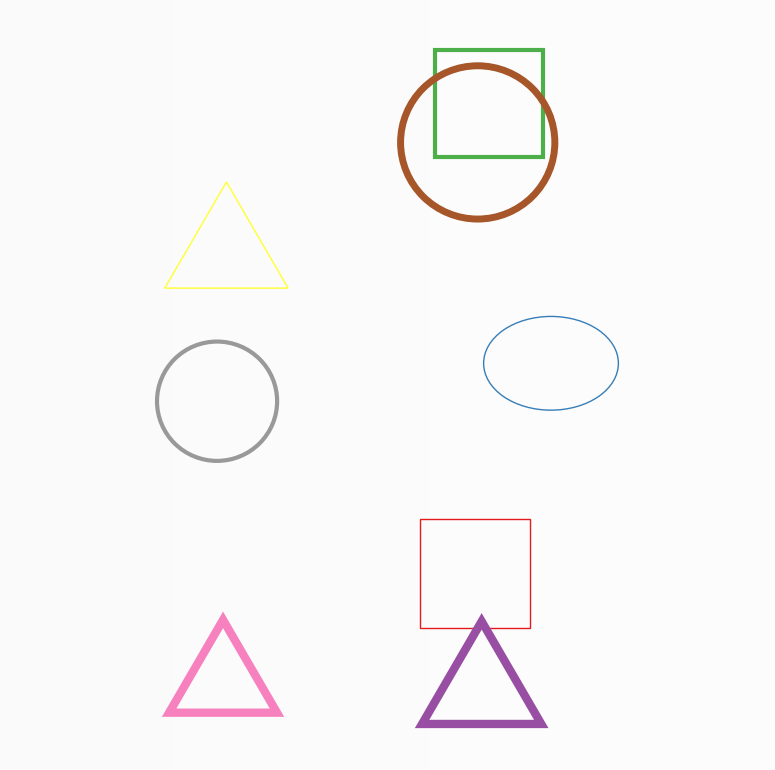[{"shape": "square", "thickness": 0.5, "radius": 0.36, "center": [0.613, 0.255]}, {"shape": "oval", "thickness": 0.5, "radius": 0.43, "center": [0.711, 0.528]}, {"shape": "square", "thickness": 1.5, "radius": 0.35, "center": [0.631, 0.865]}, {"shape": "triangle", "thickness": 3, "radius": 0.44, "center": [0.622, 0.104]}, {"shape": "triangle", "thickness": 0.5, "radius": 0.46, "center": [0.292, 0.672]}, {"shape": "circle", "thickness": 2.5, "radius": 0.5, "center": [0.616, 0.815]}, {"shape": "triangle", "thickness": 3, "radius": 0.4, "center": [0.288, 0.115]}, {"shape": "circle", "thickness": 1.5, "radius": 0.39, "center": [0.28, 0.479]}]